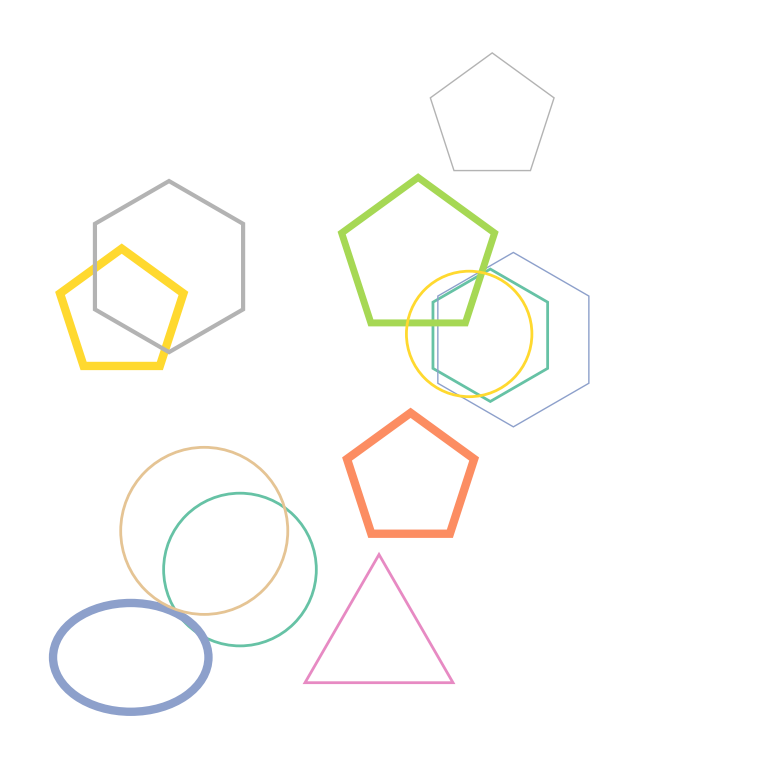[{"shape": "hexagon", "thickness": 1, "radius": 0.43, "center": [0.637, 0.565]}, {"shape": "circle", "thickness": 1, "radius": 0.5, "center": [0.312, 0.26]}, {"shape": "pentagon", "thickness": 3, "radius": 0.43, "center": [0.533, 0.377]}, {"shape": "oval", "thickness": 3, "radius": 0.5, "center": [0.17, 0.146]}, {"shape": "hexagon", "thickness": 0.5, "radius": 0.57, "center": [0.667, 0.559]}, {"shape": "triangle", "thickness": 1, "radius": 0.55, "center": [0.492, 0.169]}, {"shape": "pentagon", "thickness": 2.5, "radius": 0.52, "center": [0.543, 0.665]}, {"shape": "circle", "thickness": 1, "radius": 0.41, "center": [0.609, 0.566]}, {"shape": "pentagon", "thickness": 3, "radius": 0.42, "center": [0.158, 0.593]}, {"shape": "circle", "thickness": 1, "radius": 0.54, "center": [0.265, 0.311]}, {"shape": "hexagon", "thickness": 1.5, "radius": 0.56, "center": [0.22, 0.654]}, {"shape": "pentagon", "thickness": 0.5, "radius": 0.42, "center": [0.639, 0.847]}]